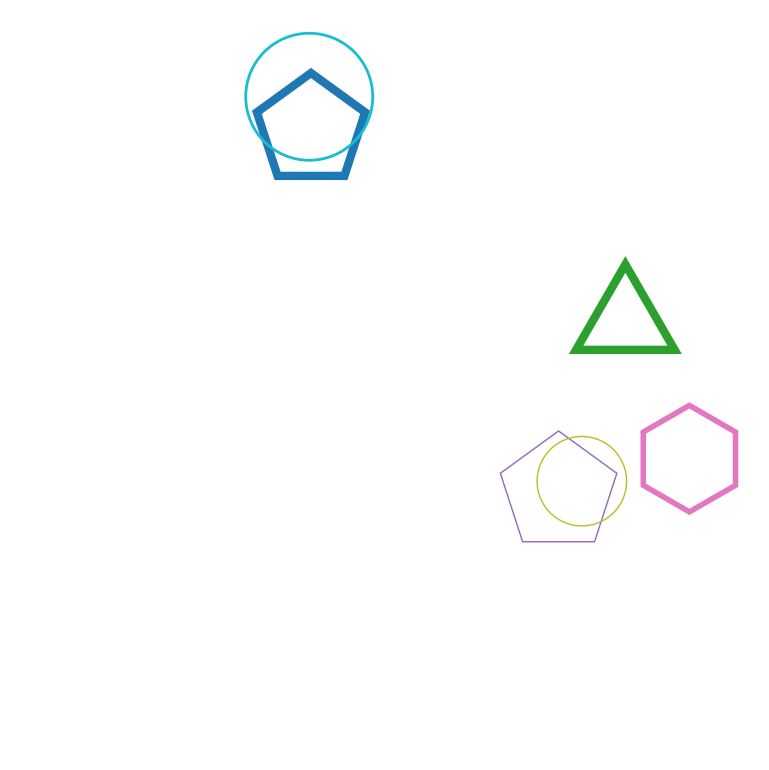[{"shape": "pentagon", "thickness": 3, "radius": 0.37, "center": [0.404, 0.831]}, {"shape": "triangle", "thickness": 3, "radius": 0.37, "center": [0.812, 0.583]}, {"shape": "pentagon", "thickness": 0.5, "radius": 0.4, "center": [0.725, 0.361]}, {"shape": "hexagon", "thickness": 2, "radius": 0.35, "center": [0.895, 0.404]}, {"shape": "circle", "thickness": 0.5, "radius": 0.29, "center": [0.756, 0.375]}, {"shape": "circle", "thickness": 1, "radius": 0.41, "center": [0.402, 0.874]}]